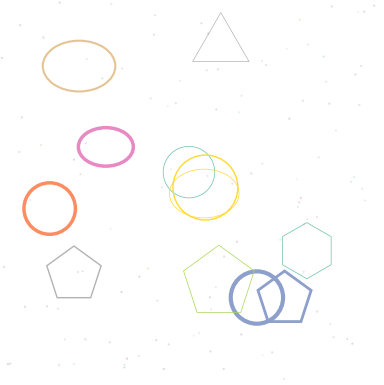[{"shape": "hexagon", "thickness": 0.5, "radius": 0.36, "center": [0.797, 0.349]}, {"shape": "circle", "thickness": 0.5, "radius": 0.33, "center": [0.491, 0.553]}, {"shape": "circle", "thickness": 2.5, "radius": 0.33, "center": [0.129, 0.458]}, {"shape": "circle", "thickness": 3, "radius": 0.34, "center": [0.667, 0.227]}, {"shape": "pentagon", "thickness": 2, "radius": 0.36, "center": [0.739, 0.223]}, {"shape": "oval", "thickness": 2.5, "radius": 0.36, "center": [0.275, 0.618]}, {"shape": "pentagon", "thickness": 0.5, "radius": 0.48, "center": [0.569, 0.267]}, {"shape": "oval", "thickness": 0.5, "radius": 0.45, "center": [0.53, 0.497]}, {"shape": "circle", "thickness": 1, "radius": 0.42, "center": [0.533, 0.513]}, {"shape": "oval", "thickness": 1.5, "radius": 0.47, "center": [0.205, 0.828]}, {"shape": "pentagon", "thickness": 1, "radius": 0.37, "center": [0.192, 0.287]}, {"shape": "triangle", "thickness": 0.5, "radius": 0.42, "center": [0.574, 0.883]}]